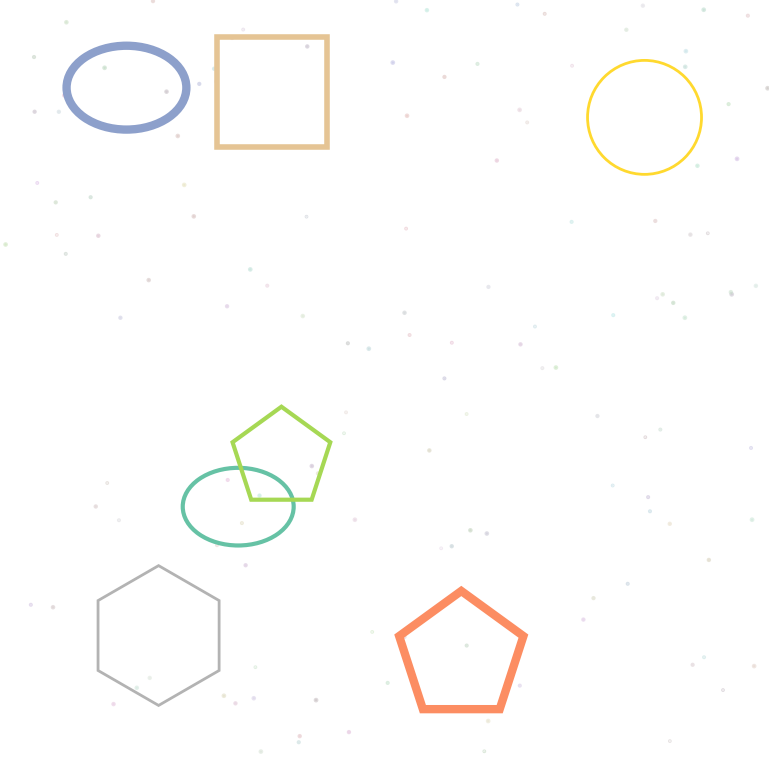[{"shape": "oval", "thickness": 1.5, "radius": 0.36, "center": [0.309, 0.342]}, {"shape": "pentagon", "thickness": 3, "radius": 0.42, "center": [0.599, 0.148]}, {"shape": "oval", "thickness": 3, "radius": 0.39, "center": [0.164, 0.886]}, {"shape": "pentagon", "thickness": 1.5, "radius": 0.33, "center": [0.365, 0.405]}, {"shape": "circle", "thickness": 1, "radius": 0.37, "center": [0.837, 0.848]}, {"shape": "square", "thickness": 2, "radius": 0.36, "center": [0.354, 0.88]}, {"shape": "hexagon", "thickness": 1, "radius": 0.45, "center": [0.206, 0.175]}]